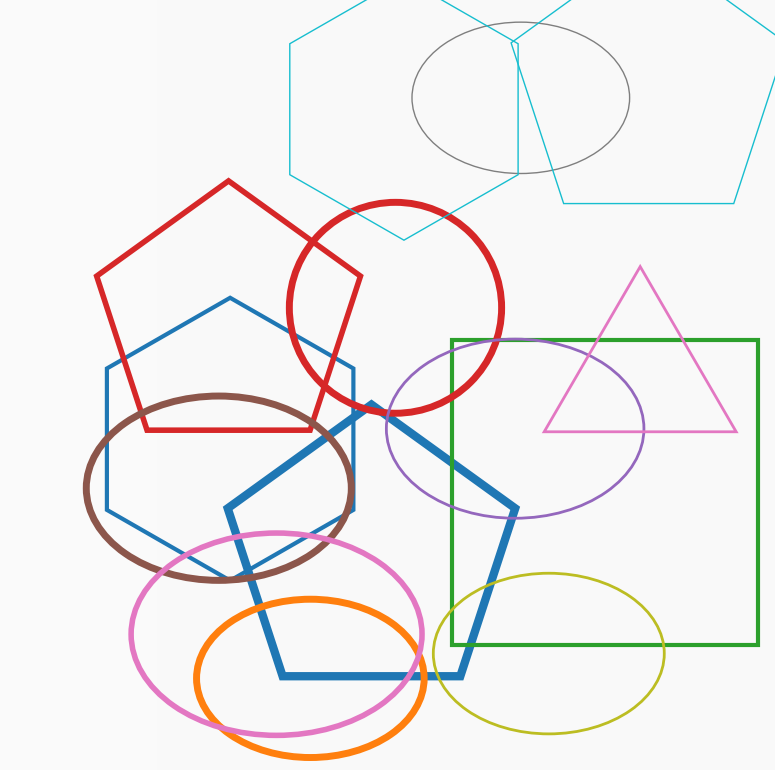[{"shape": "hexagon", "thickness": 1.5, "radius": 0.92, "center": [0.297, 0.43]}, {"shape": "pentagon", "thickness": 3, "radius": 0.98, "center": [0.479, 0.28]}, {"shape": "oval", "thickness": 2.5, "radius": 0.73, "center": [0.4, 0.119]}, {"shape": "square", "thickness": 1.5, "radius": 0.99, "center": [0.781, 0.361]}, {"shape": "circle", "thickness": 2.5, "radius": 0.68, "center": [0.51, 0.6]}, {"shape": "pentagon", "thickness": 2, "radius": 0.89, "center": [0.295, 0.586]}, {"shape": "oval", "thickness": 1, "radius": 0.83, "center": [0.665, 0.443]}, {"shape": "oval", "thickness": 2.5, "radius": 0.85, "center": [0.282, 0.366]}, {"shape": "triangle", "thickness": 1, "radius": 0.72, "center": [0.826, 0.511]}, {"shape": "oval", "thickness": 2, "radius": 0.94, "center": [0.357, 0.176]}, {"shape": "oval", "thickness": 0.5, "radius": 0.7, "center": [0.672, 0.873]}, {"shape": "oval", "thickness": 1, "radius": 0.75, "center": [0.708, 0.151]}, {"shape": "pentagon", "thickness": 0.5, "radius": 0.93, "center": [0.837, 0.887]}, {"shape": "hexagon", "thickness": 0.5, "radius": 0.85, "center": [0.521, 0.858]}]